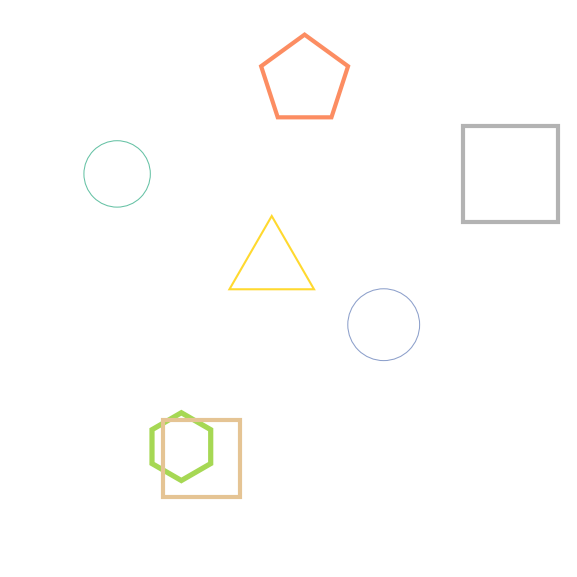[{"shape": "circle", "thickness": 0.5, "radius": 0.29, "center": [0.203, 0.698]}, {"shape": "pentagon", "thickness": 2, "radius": 0.4, "center": [0.527, 0.86]}, {"shape": "circle", "thickness": 0.5, "radius": 0.31, "center": [0.664, 0.437]}, {"shape": "hexagon", "thickness": 2.5, "radius": 0.29, "center": [0.314, 0.226]}, {"shape": "triangle", "thickness": 1, "radius": 0.42, "center": [0.471, 0.541]}, {"shape": "square", "thickness": 2, "radius": 0.33, "center": [0.349, 0.205]}, {"shape": "square", "thickness": 2, "radius": 0.41, "center": [0.884, 0.698]}]